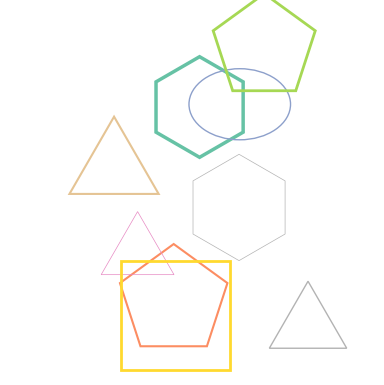[{"shape": "hexagon", "thickness": 2.5, "radius": 0.65, "center": [0.518, 0.722]}, {"shape": "pentagon", "thickness": 1.5, "radius": 0.73, "center": [0.451, 0.219]}, {"shape": "oval", "thickness": 1, "radius": 0.66, "center": [0.623, 0.729]}, {"shape": "triangle", "thickness": 0.5, "radius": 0.55, "center": [0.357, 0.341]}, {"shape": "pentagon", "thickness": 2, "radius": 0.7, "center": [0.686, 0.877]}, {"shape": "square", "thickness": 2, "radius": 0.71, "center": [0.456, 0.18]}, {"shape": "triangle", "thickness": 1.5, "radius": 0.67, "center": [0.296, 0.563]}, {"shape": "triangle", "thickness": 1, "radius": 0.58, "center": [0.8, 0.153]}, {"shape": "hexagon", "thickness": 0.5, "radius": 0.69, "center": [0.621, 0.461]}]